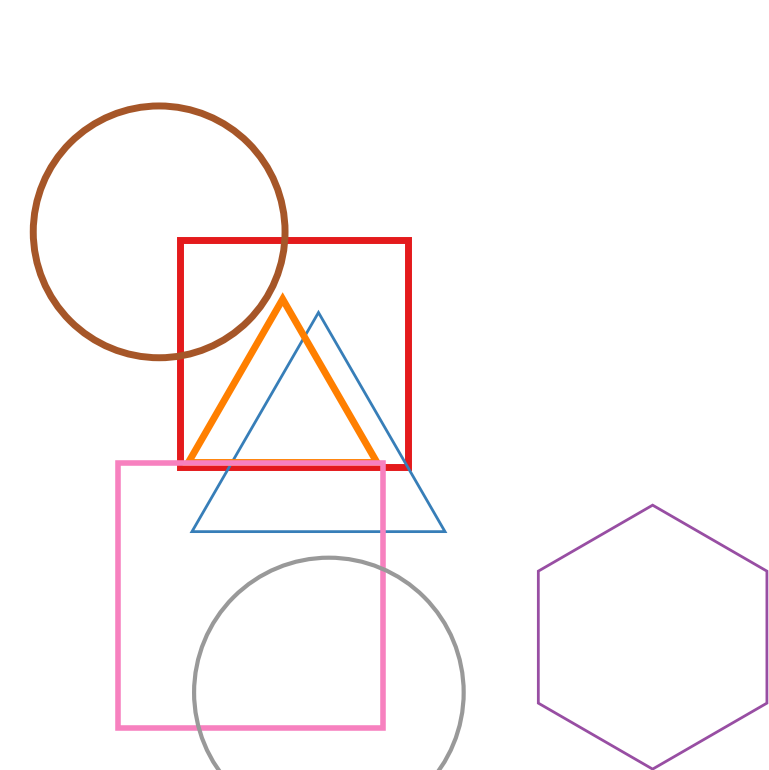[{"shape": "square", "thickness": 2.5, "radius": 0.74, "center": [0.382, 0.541]}, {"shape": "triangle", "thickness": 1, "radius": 0.95, "center": [0.414, 0.404]}, {"shape": "hexagon", "thickness": 1, "radius": 0.86, "center": [0.848, 0.173]}, {"shape": "triangle", "thickness": 2.5, "radius": 0.71, "center": [0.367, 0.47]}, {"shape": "circle", "thickness": 2.5, "radius": 0.82, "center": [0.207, 0.699]}, {"shape": "square", "thickness": 2, "radius": 0.86, "center": [0.326, 0.227]}, {"shape": "circle", "thickness": 1.5, "radius": 0.88, "center": [0.427, 0.101]}]